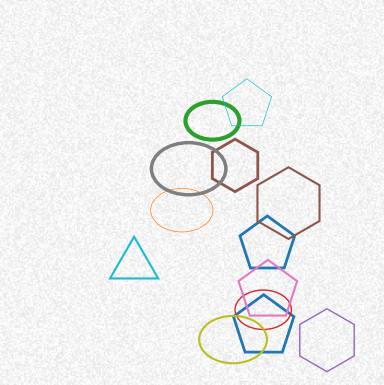[{"shape": "pentagon", "thickness": 2, "radius": 0.37, "center": [0.694, 0.364]}, {"shape": "pentagon", "thickness": 2, "radius": 0.41, "center": [0.685, 0.152]}, {"shape": "oval", "thickness": 0.5, "radius": 0.4, "center": [0.472, 0.454]}, {"shape": "oval", "thickness": 3, "radius": 0.35, "center": [0.552, 0.686]}, {"shape": "oval", "thickness": 1, "radius": 0.37, "center": [0.684, 0.195]}, {"shape": "hexagon", "thickness": 1, "radius": 0.41, "center": [0.849, 0.116]}, {"shape": "hexagon", "thickness": 2, "radius": 0.34, "center": [0.611, 0.57]}, {"shape": "hexagon", "thickness": 1.5, "radius": 0.47, "center": [0.749, 0.472]}, {"shape": "pentagon", "thickness": 1.5, "radius": 0.4, "center": [0.696, 0.245]}, {"shape": "oval", "thickness": 2.5, "radius": 0.48, "center": [0.49, 0.562]}, {"shape": "oval", "thickness": 1.5, "radius": 0.44, "center": [0.605, 0.118]}, {"shape": "pentagon", "thickness": 0.5, "radius": 0.34, "center": [0.641, 0.728]}, {"shape": "triangle", "thickness": 1.5, "radius": 0.36, "center": [0.348, 0.313]}]